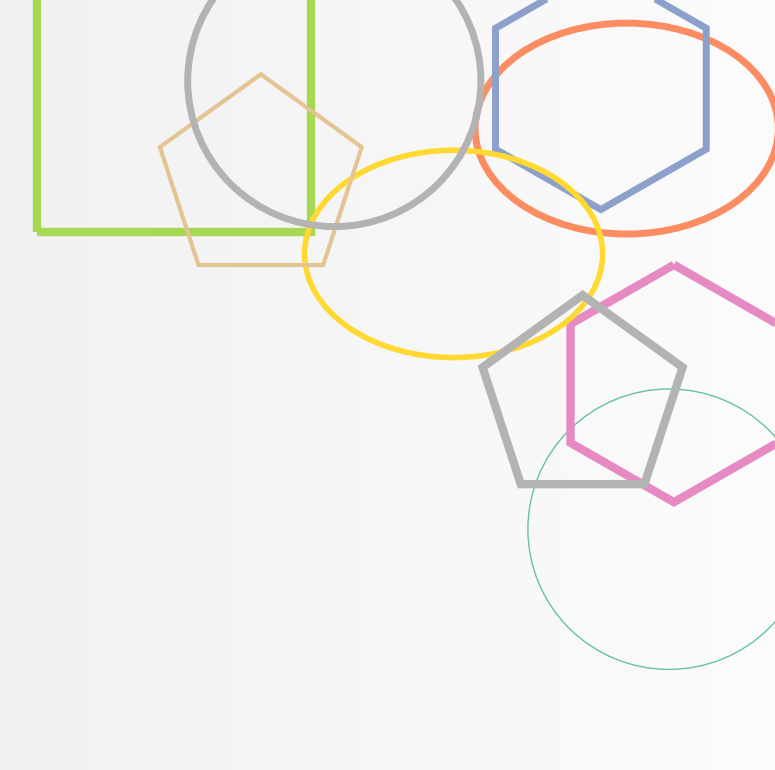[{"shape": "circle", "thickness": 0.5, "radius": 0.91, "center": [0.863, 0.313]}, {"shape": "oval", "thickness": 2.5, "radius": 0.98, "center": [0.809, 0.833]}, {"shape": "hexagon", "thickness": 2.5, "radius": 0.78, "center": [0.775, 0.885]}, {"shape": "hexagon", "thickness": 3, "radius": 0.77, "center": [0.87, 0.502]}, {"shape": "square", "thickness": 3, "radius": 0.88, "center": [0.224, 0.876]}, {"shape": "oval", "thickness": 2, "radius": 0.96, "center": [0.585, 0.67]}, {"shape": "pentagon", "thickness": 1.5, "radius": 0.68, "center": [0.337, 0.767]}, {"shape": "pentagon", "thickness": 3, "radius": 0.68, "center": [0.752, 0.481]}, {"shape": "circle", "thickness": 2.5, "radius": 0.95, "center": [0.431, 0.895]}]